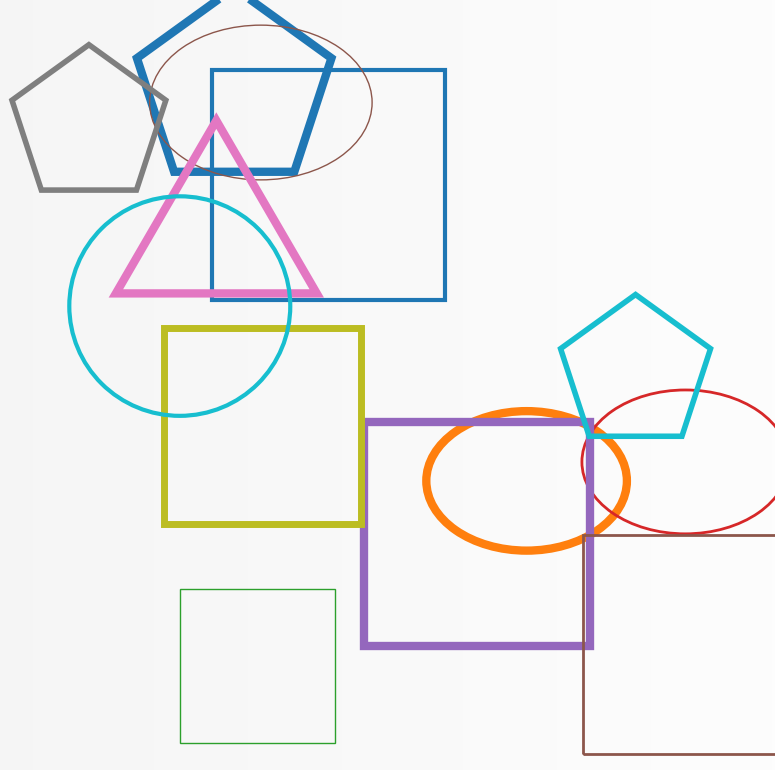[{"shape": "square", "thickness": 1.5, "radius": 0.75, "center": [0.424, 0.76]}, {"shape": "pentagon", "thickness": 3, "radius": 0.66, "center": [0.302, 0.884]}, {"shape": "oval", "thickness": 3, "radius": 0.65, "center": [0.679, 0.375]}, {"shape": "square", "thickness": 0.5, "radius": 0.5, "center": [0.332, 0.135]}, {"shape": "oval", "thickness": 1, "radius": 0.67, "center": [0.884, 0.4]}, {"shape": "square", "thickness": 3, "radius": 0.73, "center": [0.615, 0.306]}, {"shape": "square", "thickness": 1, "radius": 0.71, "center": [0.895, 0.163]}, {"shape": "oval", "thickness": 0.5, "radius": 0.72, "center": [0.337, 0.867]}, {"shape": "triangle", "thickness": 3, "radius": 0.75, "center": [0.279, 0.694]}, {"shape": "pentagon", "thickness": 2, "radius": 0.52, "center": [0.115, 0.838]}, {"shape": "square", "thickness": 2.5, "radius": 0.63, "center": [0.339, 0.447]}, {"shape": "pentagon", "thickness": 2, "radius": 0.51, "center": [0.82, 0.516]}, {"shape": "circle", "thickness": 1.5, "radius": 0.71, "center": [0.232, 0.603]}]